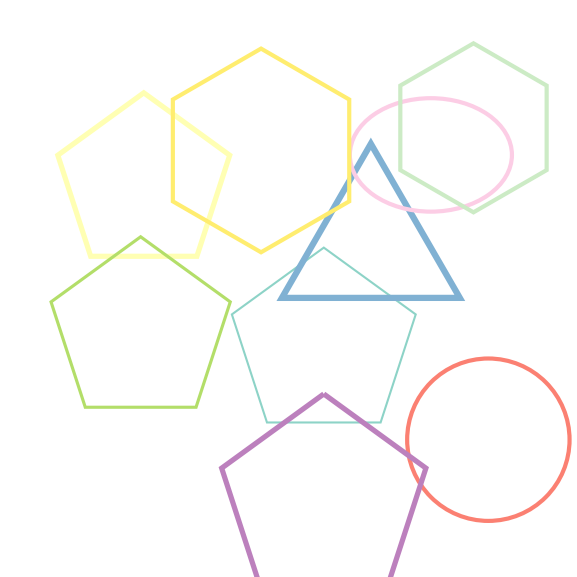[{"shape": "pentagon", "thickness": 1, "radius": 0.84, "center": [0.561, 0.403]}, {"shape": "pentagon", "thickness": 2.5, "radius": 0.78, "center": [0.249, 0.682]}, {"shape": "circle", "thickness": 2, "radius": 0.7, "center": [0.846, 0.238]}, {"shape": "triangle", "thickness": 3, "radius": 0.89, "center": [0.642, 0.572]}, {"shape": "pentagon", "thickness": 1.5, "radius": 0.82, "center": [0.244, 0.426]}, {"shape": "oval", "thickness": 2, "radius": 0.7, "center": [0.746, 0.731]}, {"shape": "pentagon", "thickness": 2.5, "radius": 0.93, "center": [0.561, 0.131]}, {"shape": "hexagon", "thickness": 2, "radius": 0.73, "center": [0.82, 0.778]}, {"shape": "hexagon", "thickness": 2, "radius": 0.88, "center": [0.452, 0.739]}]